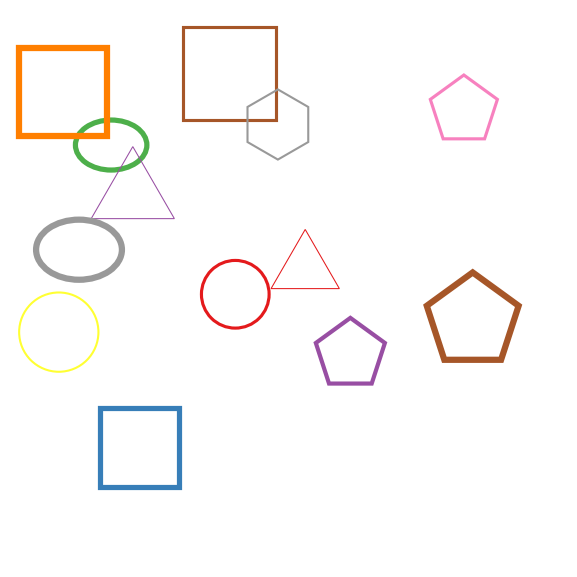[{"shape": "circle", "thickness": 1.5, "radius": 0.29, "center": [0.407, 0.49]}, {"shape": "triangle", "thickness": 0.5, "radius": 0.34, "center": [0.529, 0.534]}, {"shape": "square", "thickness": 2.5, "radius": 0.34, "center": [0.241, 0.225]}, {"shape": "oval", "thickness": 2.5, "radius": 0.31, "center": [0.192, 0.748]}, {"shape": "pentagon", "thickness": 2, "radius": 0.31, "center": [0.607, 0.386]}, {"shape": "triangle", "thickness": 0.5, "radius": 0.42, "center": [0.23, 0.662]}, {"shape": "square", "thickness": 3, "radius": 0.38, "center": [0.109, 0.84]}, {"shape": "circle", "thickness": 1, "radius": 0.34, "center": [0.102, 0.424]}, {"shape": "pentagon", "thickness": 3, "radius": 0.42, "center": [0.819, 0.444]}, {"shape": "square", "thickness": 1.5, "radius": 0.4, "center": [0.398, 0.872]}, {"shape": "pentagon", "thickness": 1.5, "radius": 0.31, "center": [0.803, 0.808]}, {"shape": "hexagon", "thickness": 1, "radius": 0.3, "center": [0.481, 0.784]}, {"shape": "oval", "thickness": 3, "radius": 0.37, "center": [0.137, 0.567]}]